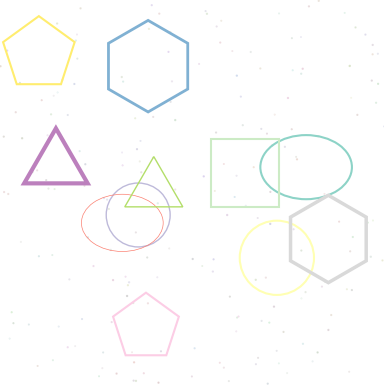[{"shape": "oval", "thickness": 1.5, "radius": 0.59, "center": [0.795, 0.566]}, {"shape": "circle", "thickness": 1.5, "radius": 0.48, "center": [0.719, 0.33]}, {"shape": "circle", "thickness": 1, "radius": 0.42, "center": [0.359, 0.442]}, {"shape": "oval", "thickness": 0.5, "radius": 0.53, "center": [0.318, 0.421]}, {"shape": "hexagon", "thickness": 2, "radius": 0.59, "center": [0.385, 0.828]}, {"shape": "triangle", "thickness": 1, "radius": 0.44, "center": [0.399, 0.506]}, {"shape": "pentagon", "thickness": 1.5, "radius": 0.45, "center": [0.379, 0.15]}, {"shape": "hexagon", "thickness": 2.5, "radius": 0.57, "center": [0.853, 0.379]}, {"shape": "triangle", "thickness": 3, "radius": 0.48, "center": [0.145, 0.571]}, {"shape": "square", "thickness": 1.5, "radius": 0.44, "center": [0.637, 0.55]}, {"shape": "pentagon", "thickness": 1.5, "radius": 0.49, "center": [0.101, 0.86]}]